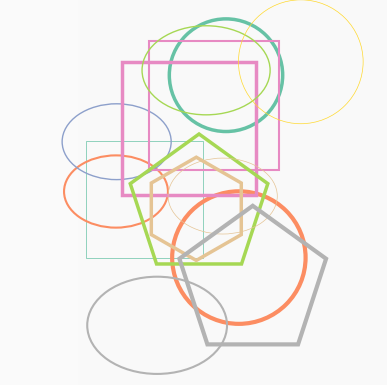[{"shape": "square", "thickness": 0.5, "radius": 0.75, "center": [0.374, 0.482]}, {"shape": "circle", "thickness": 2.5, "radius": 0.73, "center": [0.583, 0.805]}, {"shape": "oval", "thickness": 1.5, "radius": 0.67, "center": [0.299, 0.503]}, {"shape": "circle", "thickness": 3, "radius": 0.86, "center": [0.616, 0.331]}, {"shape": "oval", "thickness": 1, "radius": 0.7, "center": [0.301, 0.632]}, {"shape": "square", "thickness": 2.5, "radius": 0.86, "center": [0.488, 0.666]}, {"shape": "square", "thickness": 1.5, "radius": 0.84, "center": [0.552, 0.725]}, {"shape": "pentagon", "thickness": 2.5, "radius": 0.93, "center": [0.514, 0.465]}, {"shape": "oval", "thickness": 1, "radius": 0.83, "center": [0.532, 0.817]}, {"shape": "circle", "thickness": 0.5, "radius": 0.8, "center": [0.776, 0.84]}, {"shape": "hexagon", "thickness": 2.5, "radius": 0.67, "center": [0.507, 0.458]}, {"shape": "oval", "thickness": 0.5, "radius": 0.7, "center": [0.575, 0.491]}, {"shape": "oval", "thickness": 1.5, "radius": 0.9, "center": [0.405, 0.155]}, {"shape": "pentagon", "thickness": 3, "radius": 1.0, "center": [0.652, 0.266]}]